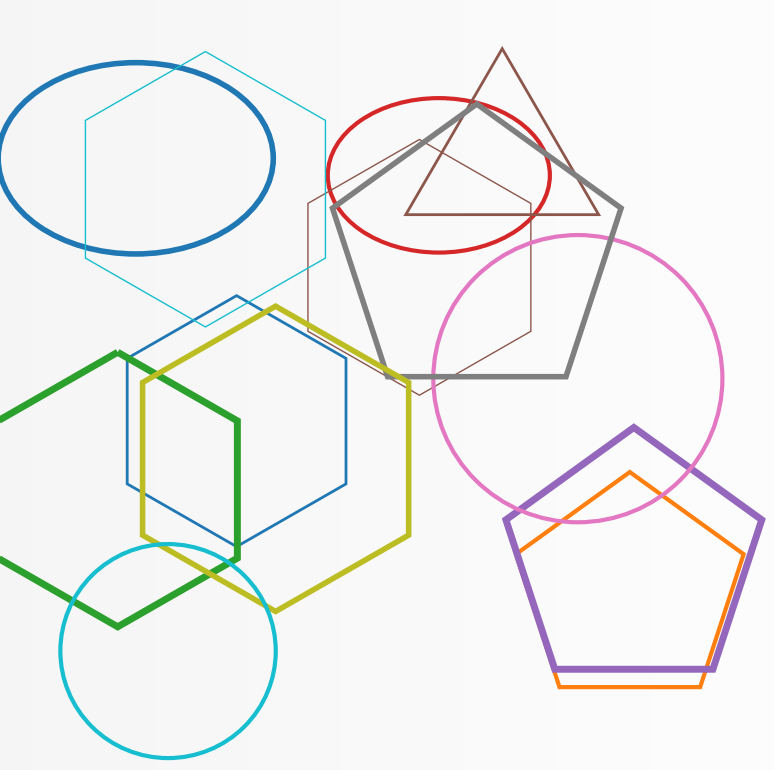[{"shape": "oval", "thickness": 2, "radius": 0.89, "center": [0.175, 0.794]}, {"shape": "hexagon", "thickness": 1, "radius": 0.81, "center": [0.305, 0.453]}, {"shape": "pentagon", "thickness": 1.5, "radius": 0.77, "center": [0.813, 0.233]}, {"shape": "hexagon", "thickness": 2.5, "radius": 0.89, "center": [0.152, 0.364]}, {"shape": "oval", "thickness": 1.5, "radius": 0.72, "center": [0.566, 0.772]}, {"shape": "pentagon", "thickness": 2.5, "radius": 0.87, "center": [0.818, 0.271]}, {"shape": "hexagon", "thickness": 0.5, "radius": 0.83, "center": [0.541, 0.653]}, {"shape": "triangle", "thickness": 1, "radius": 0.72, "center": [0.648, 0.793]}, {"shape": "circle", "thickness": 1.5, "radius": 0.93, "center": [0.746, 0.508]}, {"shape": "pentagon", "thickness": 2, "radius": 0.98, "center": [0.615, 0.669]}, {"shape": "hexagon", "thickness": 2, "radius": 0.99, "center": [0.356, 0.404]}, {"shape": "hexagon", "thickness": 0.5, "radius": 0.89, "center": [0.265, 0.754]}, {"shape": "circle", "thickness": 1.5, "radius": 0.69, "center": [0.217, 0.154]}]